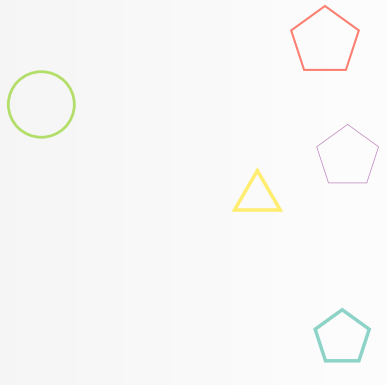[{"shape": "pentagon", "thickness": 2.5, "radius": 0.37, "center": [0.883, 0.122]}, {"shape": "pentagon", "thickness": 1.5, "radius": 0.46, "center": [0.839, 0.893]}, {"shape": "circle", "thickness": 2, "radius": 0.43, "center": [0.107, 0.729]}, {"shape": "pentagon", "thickness": 0.5, "radius": 0.42, "center": [0.897, 0.593]}, {"shape": "triangle", "thickness": 2.5, "radius": 0.34, "center": [0.664, 0.489]}]